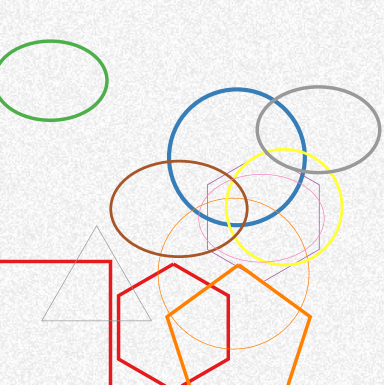[{"shape": "square", "thickness": 2.5, "radius": 0.86, "center": [0.115, 0.151]}, {"shape": "hexagon", "thickness": 2.5, "radius": 0.82, "center": [0.45, 0.15]}, {"shape": "circle", "thickness": 3, "radius": 0.88, "center": [0.615, 0.591]}, {"shape": "oval", "thickness": 2.5, "radius": 0.73, "center": [0.131, 0.79]}, {"shape": "hexagon", "thickness": 0.5, "radius": 0.84, "center": [0.684, 0.436]}, {"shape": "pentagon", "thickness": 2.5, "radius": 0.98, "center": [0.62, 0.117]}, {"shape": "circle", "thickness": 0.5, "radius": 0.98, "center": [0.607, 0.289]}, {"shape": "circle", "thickness": 2, "radius": 0.75, "center": [0.738, 0.462]}, {"shape": "oval", "thickness": 2, "radius": 0.89, "center": [0.465, 0.457]}, {"shape": "oval", "thickness": 0.5, "radius": 0.81, "center": [0.679, 0.433]}, {"shape": "oval", "thickness": 2.5, "radius": 0.8, "center": [0.827, 0.663]}, {"shape": "triangle", "thickness": 0.5, "radius": 0.82, "center": [0.251, 0.249]}]